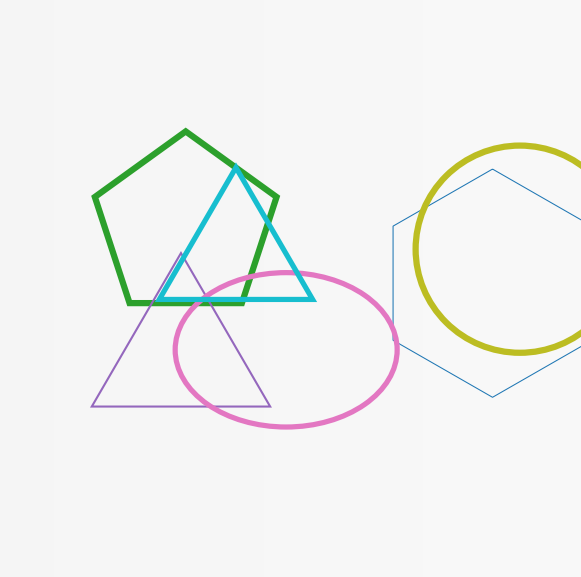[{"shape": "hexagon", "thickness": 0.5, "radius": 0.99, "center": [0.847, 0.509]}, {"shape": "pentagon", "thickness": 3, "radius": 0.82, "center": [0.32, 0.607]}, {"shape": "triangle", "thickness": 1, "radius": 0.89, "center": [0.311, 0.384]}, {"shape": "oval", "thickness": 2.5, "radius": 0.95, "center": [0.492, 0.393]}, {"shape": "circle", "thickness": 3, "radius": 0.9, "center": [0.894, 0.568]}, {"shape": "triangle", "thickness": 2.5, "radius": 0.76, "center": [0.406, 0.557]}]